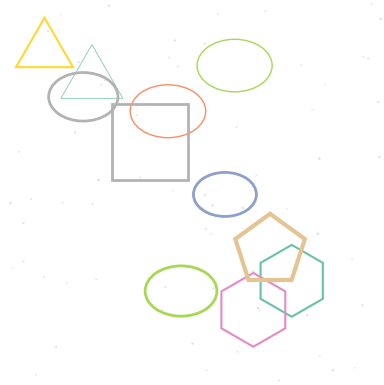[{"shape": "triangle", "thickness": 0.5, "radius": 0.46, "center": [0.239, 0.791]}, {"shape": "hexagon", "thickness": 1.5, "radius": 0.47, "center": [0.758, 0.271]}, {"shape": "oval", "thickness": 1, "radius": 0.49, "center": [0.436, 0.711]}, {"shape": "oval", "thickness": 2, "radius": 0.41, "center": [0.584, 0.495]}, {"shape": "hexagon", "thickness": 1.5, "radius": 0.48, "center": [0.658, 0.195]}, {"shape": "oval", "thickness": 2, "radius": 0.47, "center": [0.47, 0.244]}, {"shape": "oval", "thickness": 1, "radius": 0.49, "center": [0.609, 0.83]}, {"shape": "triangle", "thickness": 1.5, "radius": 0.43, "center": [0.116, 0.868]}, {"shape": "pentagon", "thickness": 3, "radius": 0.48, "center": [0.701, 0.35]}, {"shape": "oval", "thickness": 2, "radius": 0.45, "center": [0.216, 0.749]}, {"shape": "square", "thickness": 2, "radius": 0.49, "center": [0.39, 0.632]}]